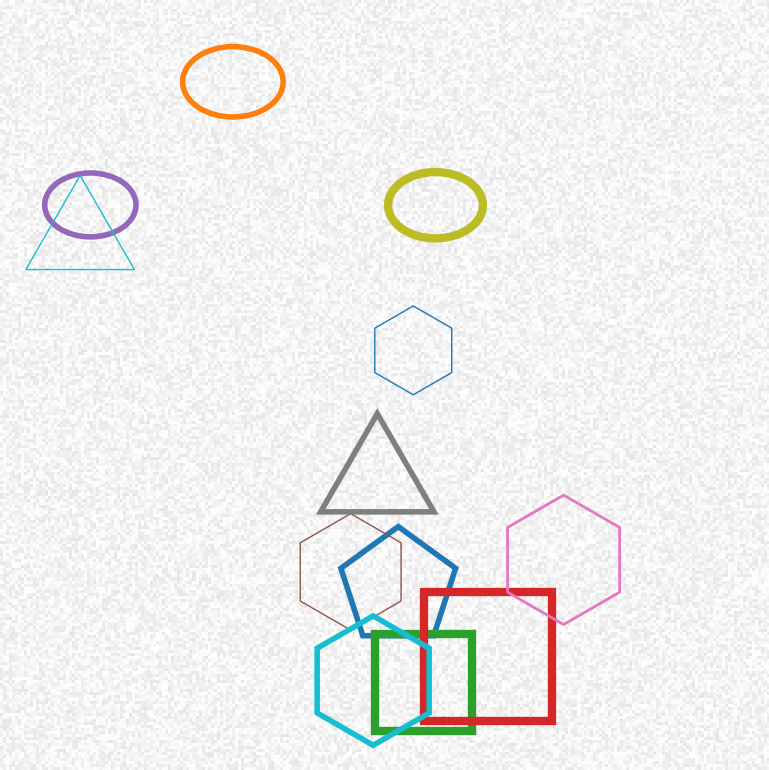[{"shape": "hexagon", "thickness": 0.5, "radius": 0.29, "center": [0.537, 0.545]}, {"shape": "pentagon", "thickness": 2, "radius": 0.39, "center": [0.517, 0.238]}, {"shape": "oval", "thickness": 2, "radius": 0.33, "center": [0.302, 0.894]}, {"shape": "square", "thickness": 3, "radius": 0.32, "center": [0.55, 0.114]}, {"shape": "square", "thickness": 3, "radius": 0.42, "center": [0.634, 0.148]}, {"shape": "oval", "thickness": 2, "radius": 0.3, "center": [0.117, 0.734]}, {"shape": "hexagon", "thickness": 0.5, "radius": 0.38, "center": [0.455, 0.257]}, {"shape": "hexagon", "thickness": 1, "radius": 0.42, "center": [0.732, 0.273]}, {"shape": "triangle", "thickness": 2, "radius": 0.42, "center": [0.49, 0.378]}, {"shape": "oval", "thickness": 3, "radius": 0.31, "center": [0.566, 0.733]}, {"shape": "hexagon", "thickness": 2, "radius": 0.42, "center": [0.485, 0.116]}, {"shape": "triangle", "thickness": 0.5, "radius": 0.41, "center": [0.104, 0.691]}]